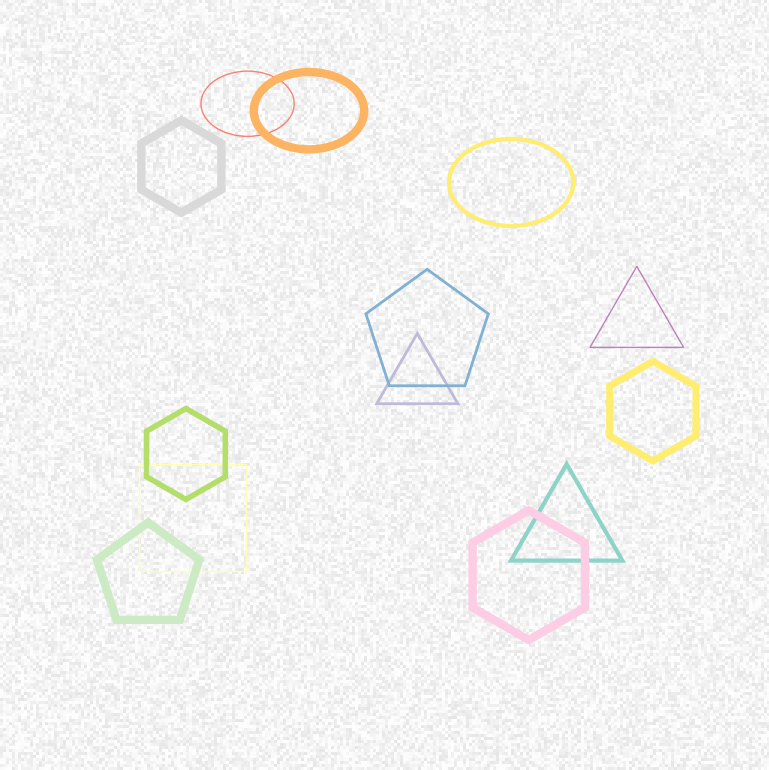[{"shape": "triangle", "thickness": 1.5, "radius": 0.42, "center": [0.736, 0.314]}, {"shape": "square", "thickness": 0.5, "radius": 0.35, "center": [0.25, 0.328]}, {"shape": "triangle", "thickness": 1, "radius": 0.3, "center": [0.542, 0.506]}, {"shape": "oval", "thickness": 0.5, "radius": 0.3, "center": [0.322, 0.865]}, {"shape": "pentagon", "thickness": 1, "radius": 0.42, "center": [0.555, 0.567]}, {"shape": "oval", "thickness": 3, "radius": 0.36, "center": [0.401, 0.856]}, {"shape": "hexagon", "thickness": 2, "radius": 0.3, "center": [0.241, 0.41]}, {"shape": "hexagon", "thickness": 3, "radius": 0.42, "center": [0.687, 0.253]}, {"shape": "hexagon", "thickness": 3, "radius": 0.3, "center": [0.236, 0.784]}, {"shape": "triangle", "thickness": 0.5, "radius": 0.35, "center": [0.827, 0.584]}, {"shape": "pentagon", "thickness": 3, "radius": 0.35, "center": [0.192, 0.252]}, {"shape": "oval", "thickness": 1.5, "radius": 0.4, "center": [0.664, 0.763]}, {"shape": "hexagon", "thickness": 2.5, "radius": 0.32, "center": [0.848, 0.466]}]